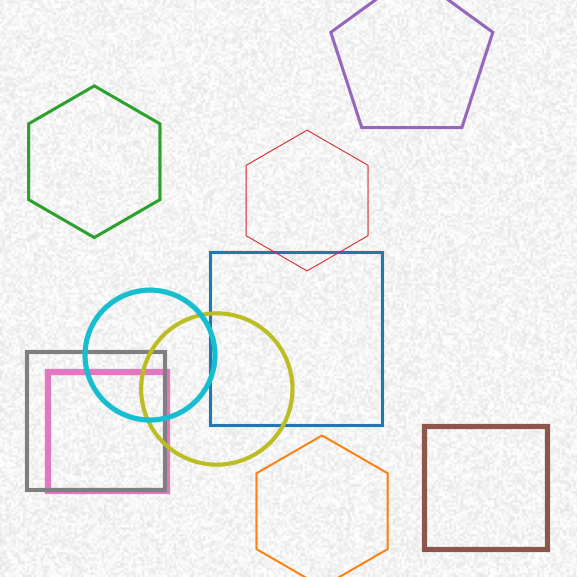[{"shape": "square", "thickness": 1.5, "radius": 0.75, "center": [0.512, 0.413]}, {"shape": "hexagon", "thickness": 1, "radius": 0.66, "center": [0.558, 0.114]}, {"shape": "hexagon", "thickness": 1.5, "radius": 0.66, "center": [0.163, 0.719]}, {"shape": "hexagon", "thickness": 0.5, "radius": 0.61, "center": [0.532, 0.652]}, {"shape": "pentagon", "thickness": 1.5, "radius": 0.74, "center": [0.713, 0.898]}, {"shape": "square", "thickness": 2.5, "radius": 0.53, "center": [0.84, 0.155]}, {"shape": "square", "thickness": 3, "radius": 0.51, "center": [0.186, 0.252]}, {"shape": "square", "thickness": 2, "radius": 0.6, "center": [0.166, 0.27]}, {"shape": "circle", "thickness": 2, "radius": 0.66, "center": [0.375, 0.326]}, {"shape": "circle", "thickness": 2.5, "radius": 0.56, "center": [0.26, 0.384]}]